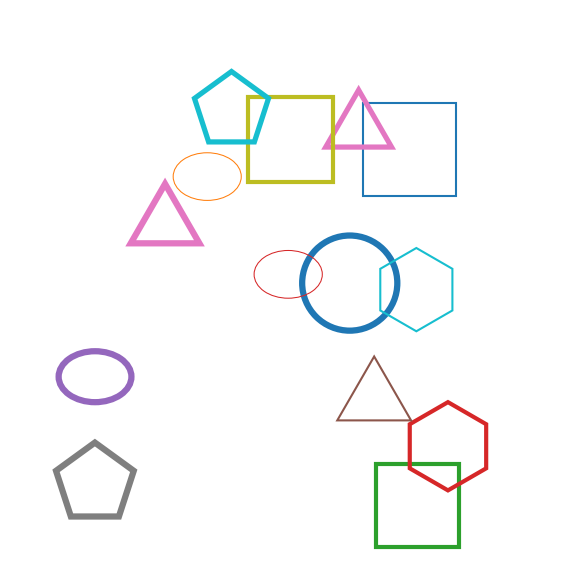[{"shape": "square", "thickness": 1, "radius": 0.4, "center": [0.71, 0.74]}, {"shape": "circle", "thickness": 3, "radius": 0.41, "center": [0.606, 0.509]}, {"shape": "oval", "thickness": 0.5, "radius": 0.29, "center": [0.359, 0.693]}, {"shape": "square", "thickness": 2, "radius": 0.36, "center": [0.723, 0.124]}, {"shape": "oval", "thickness": 0.5, "radius": 0.3, "center": [0.499, 0.524]}, {"shape": "hexagon", "thickness": 2, "radius": 0.38, "center": [0.776, 0.226]}, {"shape": "oval", "thickness": 3, "radius": 0.32, "center": [0.165, 0.347]}, {"shape": "triangle", "thickness": 1, "radius": 0.37, "center": [0.648, 0.308]}, {"shape": "triangle", "thickness": 3, "radius": 0.34, "center": [0.286, 0.612]}, {"shape": "triangle", "thickness": 2.5, "radius": 0.33, "center": [0.621, 0.777]}, {"shape": "pentagon", "thickness": 3, "radius": 0.35, "center": [0.164, 0.162]}, {"shape": "square", "thickness": 2, "radius": 0.37, "center": [0.503, 0.757]}, {"shape": "pentagon", "thickness": 2.5, "radius": 0.34, "center": [0.401, 0.808]}, {"shape": "hexagon", "thickness": 1, "radius": 0.36, "center": [0.721, 0.498]}]